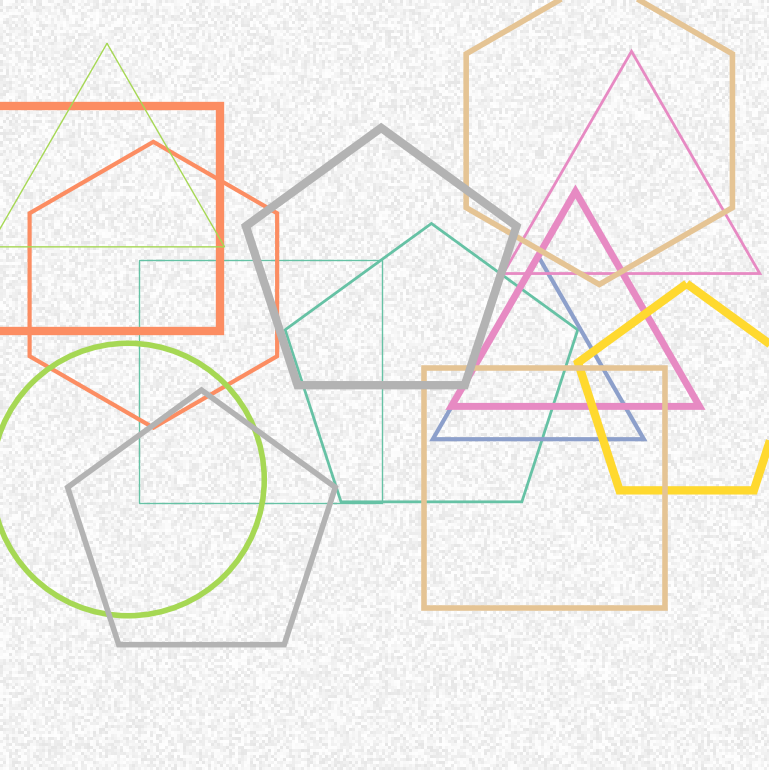[{"shape": "square", "thickness": 0.5, "radius": 0.79, "center": [0.339, 0.504]}, {"shape": "pentagon", "thickness": 1, "radius": 1.0, "center": [0.56, 0.51]}, {"shape": "hexagon", "thickness": 1.5, "radius": 0.93, "center": [0.199, 0.63]}, {"shape": "square", "thickness": 3, "radius": 0.73, "center": [0.14, 0.716]}, {"shape": "triangle", "thickness": 1.5, "radius": 0.79, "center": [0.699, 0.509]}, {"shape": "triangle", "thickness": 2.5, "radius": 0.93, "center": [0.747, 0.565]}, {"shape": "triangle", "thickness": 1, "radius": 0.96, "center": [0.82, 0.741]}, {"shape": "circle", "thickness": 2, "radius": 0.88, "center": [0.166, 0.377]}, {"shape": "triangle", "thickness": 0.5, "radius": 0.88, "center": [0.139, 0.767]}, {"shape": "pentagon", "thickness": 3, "radius": 0.74, "center": [0.892, 0.483]}, {"shape": "hexagon", "thickness": 2, "radius": 1.0, "center": [0.778, 0.83]}, {"shape": "square", "thickness": 2, "radius": 0.78, "center": [0.707, 0.366]}, {"shape": "pentagon", "thickness": 2, "radius": 0.91, "center": [0.262, 0.311]}, {"shape": "pentagon", "thickness": 3, "radius": 0.92, "center": [0.495, 0.649]}]